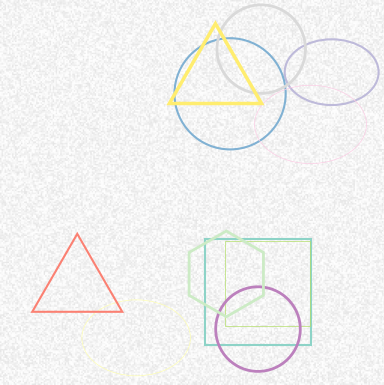[{"shape": "square", "thickness": 1.5, "radius": 0.69, "center": [0.671, 0.243]}, {"shape": "oval", "thickness": 0.5, "radius": 0.7, "center": [0.354, 0.122]}, {"shape": "oval", "thickness": 1.5, "radius": 0.61, "center": [0.861, 0.813]}, {"shape": "triangle", "thickness": 1.5, "radius": 0.67, "center": [0.201, 0.258]}, {"shape": "circle", "thickness": 1.5, "radius": 0.72, "center": [0.598, 0.756]}, {"shape": "square", "thickness": 0.5, "radius": 0.55, "center": [0.694, 0.263]}, {"shape": "oval", "thickness": 0.5, "radius": 0.73, "center": [0.807, 0.677]}, {"shape": "circle", "thickness": 2, "radius": 0.57, "center": [0.678, 0.872]}, {"shape": "circle", "thickness": 2, "radius": 0.55, "center": [0.67, 0.145]}, {"shape": "hexagon", "thickness": 2, "radius": 0.56, "center": [0.588, 0.289]}, {"shape": "triangle", "thickness": 2.5, "radius": 0.69, "center": [0.56, 0.8]}]